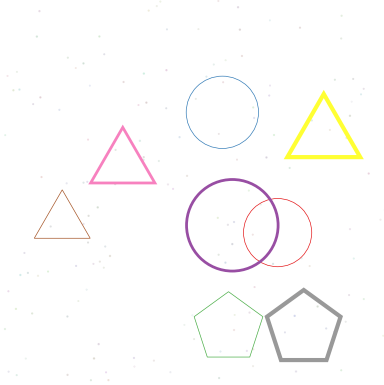[{"shape": "circle", "thickness": 0.5, "radius": 0.44, "center": [0.721, 0.396]}, {"shape": "circle", "thickness": 0.5, "radius": 0.47, "center": [0.578, 0.708]}, {"shape": "pentagon", "thickness": 0.5, "radius": 0.47, "center": [0.594, 0.148]}, {"shape": "circle", "thickness": 2, "radius": 0.59, "center": [0.603, 0.415]}, {"shape": "triangle", "thickness": 3, "radius": 0.55, "center": [0.841, 0.647]}, {"shape": "triangle", "thickness": 0.5, "radius": 0.42, "center": [0.162, 0.423]}, {"shape": "triangle", "thickness": 2, "radius": 0.48, "center": [0.319, 0.573]}, {"shape": "pentagon", "thickness": 3, "radius": 0.5, "center": [0.789, 0.146]}]